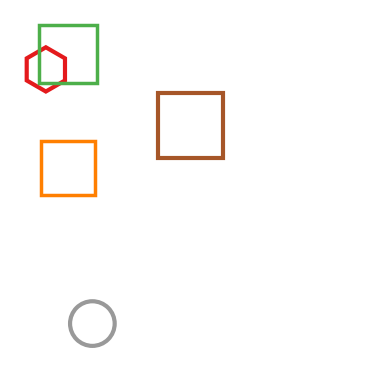[{"shape": "hexagon", "thickness": 3, "radius": 0.29, "center": [0.119, 0.82]}, {"shape": "square", "thickness": 2.5, "radius": 0.38, "center": [0.177, 0.859]}, {"shape": "square", "thickness": 2.5, "radius": 0.35, "center": [0.176, 0.563]}, {"shape": "square", "thickness": 3, "radius": 0.42, "center": [0.496, 0.674]}, {"shape": "circle", "thickness": 3, "radius": 0.29, "center": [0.24, 0.16]}]